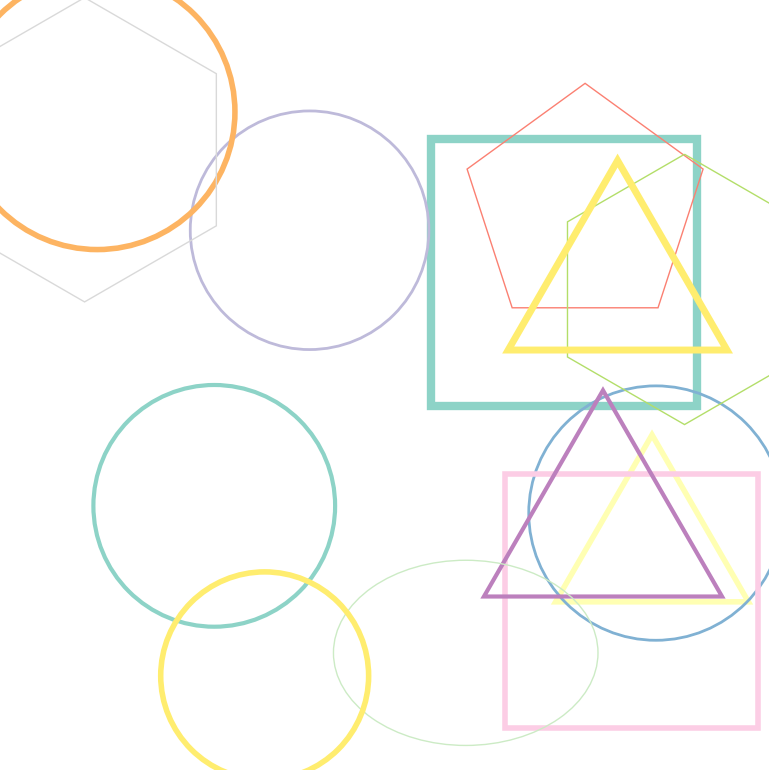[{"shape": "circle", "thickness": 1.5, "radius": 0.78, "center": [0.278, 0.343]}, {"shape": "square", "thickness": 3, "radius": 0.87, "center": [0.733, 0.646]}, {"shape": "triangle", "thickness": 2, "radius": 0.72, "center": [0.847, 0.291]}, {"shape": "circle", "thickness": 1, "radius": 0.77, "center": [0.402, 0.701]}, {"shape": "pentagon", "thickness": 0.5, "radius": 0.81, "center": [0.76, 0.731]}, {"shape": "circle", "thickness": 1, "radius": 0.83, "center": [0.852, 0.334]}, {"shape": "circle", "thickness": 2, "radius": 0.89, "center": [0.126, 0.855]}, {"shape": "hexagon", "thickness": 0.5, "radius": 0.88, "center": [0.889, 0.624]}, {"shape": "square", "thickness": 2, "radius": 0.82, "center": [0.82, 0.219]}, {"shape": "hexagon", "thickness": 0.5, "radius": 0.99, "center": [0.11, 0.806]}, {"shape": "triangle", "thickness": 1.5, "radius": 0.89, "center": [0.783, 0.315]}, {"shape": "oval", "thickness": 0.5, "radius": 0.86, "center": [0.605, 0.152]}, {"shape": "circle", "thickness": 2, "radius": 0.68, "center": [0.344, 0.122]}, {"shape": "triangle", "thickness": 2.5, "radius": 0.82, "center": [0.802, 0.627]}]